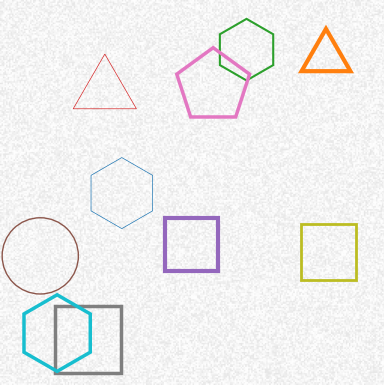[{"shape": "hexagon", "thickness": 0.5, "radius": 0.46, "center": [0.316, 0.498]}, {"shape": "triangle", "thickness": 3, "radius": 0.37, "center": [0.847, 0.852]}, {"shape": "hexagon", "thickness": 1.5, "radius": 0.4, "center": [0.64, 0.871]}, {"shape": "triangle", "thickness": 0.5, "radius": 0.47, "center": [0.272, 0.765]}, {"shape": "square", "thickness": 3, "radius": 0.34, "center": [0.498, 0.365]}, {"shape": "circle", "thickness": 1, "radius": 0.49, "center": [0.105, 0.335]}, {"shape": "pentagon", "thickness": 2.5, "radius": 0.5, "center": [0.554, 0.777]}, {"shape": "square", "thickness": 2.5, "radius": 0.43, "center": [0.228, 0.118]}, {"shape": "square", "thickness": 2, "radius": 0.36, "center": [0.854, 0.345]}, {"shape": "hexagon", "thickness": 2.5, "radius": 0.5, "center": [0.148, 0.135]}]